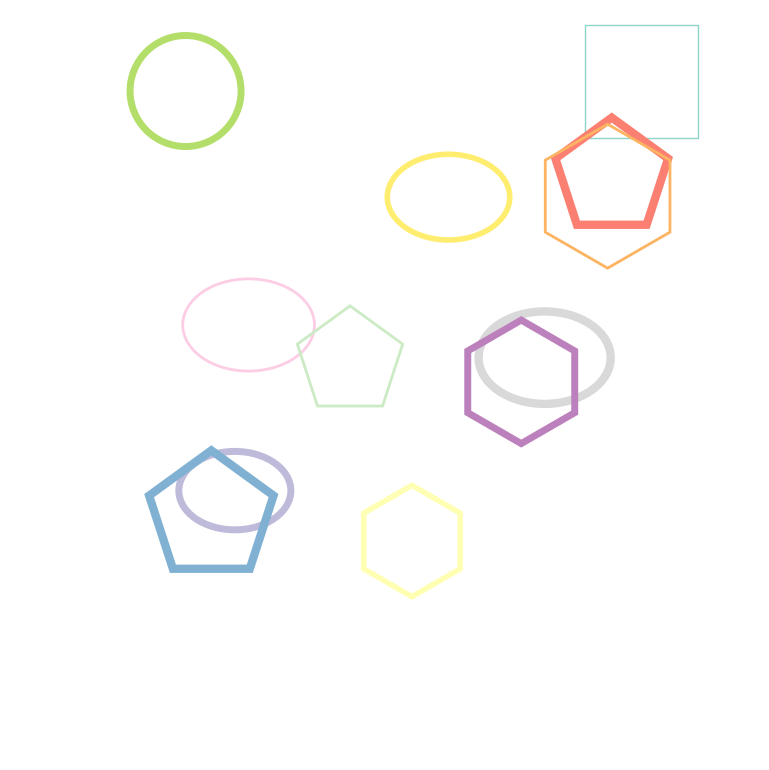[{"shape": "square", "thickness": 0.5, "radius": 0.37, "center": [0.833, 0.894]}, {"shape": "hexagon", "thickness": 2, "radius": 0.36, "center": [0.535, 0.297]}, {"shape": "oval", "thickness": 2.5, "radius": 0.36, "center": [0.305, 0.363]}, {"shape": "pentagon", "thickness": 3, "radius": 0.38, "center": [0.795, 0.77]}, {"shape": "pentagon", "thickness": 3, "radius": 0.42, "center": [0.274, 0.33]}, {"shape": "hexagon", "thickness": 1, "radius": 0.47, "center": [0.789, 0.745]}, {"shape": "circle", "thickness": 2.5, "radius": 0.36, "center": [0.241, 0.882]}, {"shape": "oval", "thickness": 1, "radius": 0.43, "center": [0.323, 0.578]}, {"shape": "oval", "thickness": 3, "radius": 0.43, "center": [0.707, 0.536]}, {"shape": "hexagon", "thickness": 2.5, "radius": 0.4, "center": [0.677, 0.504]}, {"shape": "pentagon", "thickness": 1, "radius": 0.36, "center": [0.455, 0.531]}, {"shape": "oval", "thickness": 2, "radius": 0.4, "center": [0.583, 0.744]}]